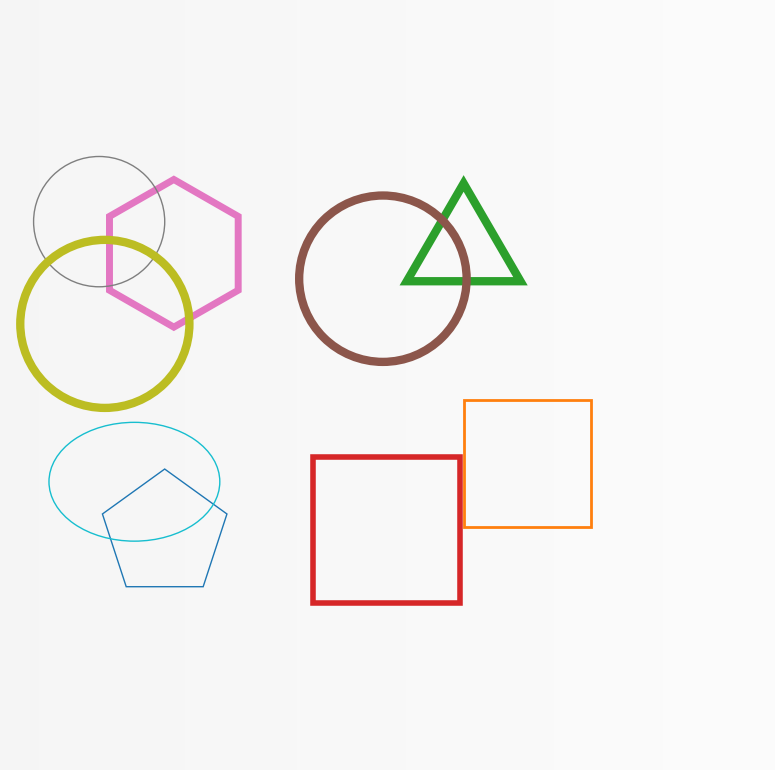[{"shape": "pentagon", "thickness": 0.5, "radius": 0.42, "center": [0.213, 0.306]}, {"shape": "square", "thickness": 1, "radius": 0.41, "center": [0.68, 0.398]}, {"shape": "triangle", "thickness": 3, "radius": 0.42, "center": [0.598, 0.677]}, {"shape": "square", "thickness": 2, "radius": 0.47, "center": [0.499, 0.312]}, {"shape": "circle", "thickness": 3, "radius": 0.54, "center": [0.494, 0.638]}, {"shape": "hexagon", "thickness": 2.5, "radius": 0.48, "center": [0.224, 0.671]}, {"shape": "circle", "thickness": 0.5, "radius": 0.42, "center": [0.128, 0.712]}, {"shape": "circle", "thickness": 3, "radius": 0.55, "center": [0.135, 0.579]}, {"shape": "oval", "thickness": 0.5, "radius": 0.55, "center": [0.173, 0.374]}]